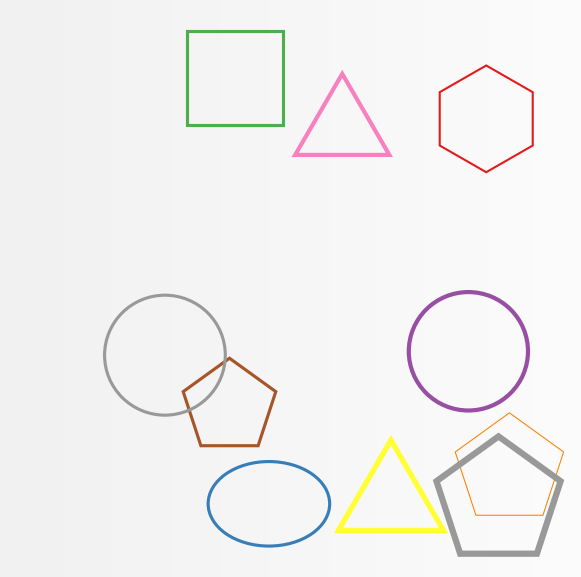[{"shape": "hexagon", "thickness": 1, "radius": 0.46, "center": [0.837, 0.793]}, {"shape": "oval", "thickness": 1.5, "radius": 0.52, "center": [0.463, 0.127]}, {"shape": "square", "thickness": 1.5, "radius": 0.41, "center": [0.404, 0.864]}, {"shape": "circle", "thickness": 2, "radius": 0.51, "center": [0.806, 0.391]}, {"shape": "pentagon", "thickness": 0.5, "radius": 0.49, "center": [0.876, 0.186]}, {"shape": "triangle", "thickness": 2.5, "radius": 0.52, "center": [0.673, 0.133]}, {"shape": "pentagon", "thickness": 1.5, "radius": 0.42, "center": [0.395, 0.295]}, {"shape": "triangle", "thickness": 2, "radius": 0.47, "center": [0.589, 0.778]}, {"shape": "pentagon", "thickness": 3, "radius": 0.56, "center": [0.858, 0.131]}, {"shape": "circle", "thickness": 1.5, "radius": 0.52, "center": [0.284, 0.384]}]